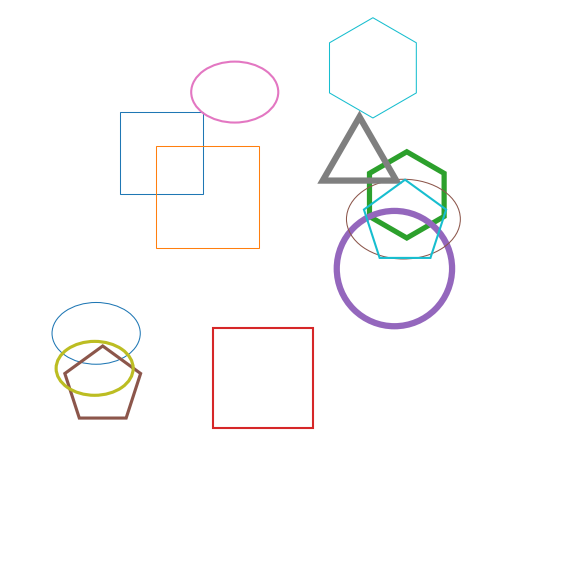[{"shape": "oval", "thickness": 0.5, "radius": 0.38, "center": [0.166, 0.422]}, {"shape": "square", "thickness": 0.5, "radius": 0.36, "center": [0.28, 0.734]}, {"shape": "square", "thickness": 0.5, "radius": 0.45, "center": [0.359, 0.658]}, {"shape": "hexagon", "thickness": 2.5, "radius": 0.37, "center": [0.704, 0.662]}, {"shape": "square", "thickness": 1, "radius": 0.43, "center": [0.456, 0.344]}, {"shape": "circle", "thickness": 3, "radius": 0.5, "center": [0.683, 0.534]}, {"shape": "oval", "thickness": 0.5, "radius": 0.49, "center": [0.699, 0.62]}, {"shape": "pentagon", "thickness": 1.5, "radius": 0.34, "center": [0.178, 0.331]}, {"shape": "oval", "thickness": 1, "radius": 0.38, "center": [0.406, 0.84]}, {"shape": "triangle", "thickness": 3, "radius": 0.37, "center": [0.623, 0.723]}, {"shape": "oval", "thickness": 1.5, "radius": 0.33, "center": [0.164, 0.361]}, {"shape": "hexagon", "thickness": 0.5, "radius": 0.43, "center": [0.646, 0.882]}, {"shape": "pentagon", "thickness": 1, "radius": 0.37, "center": [0.701, 0.613]}]